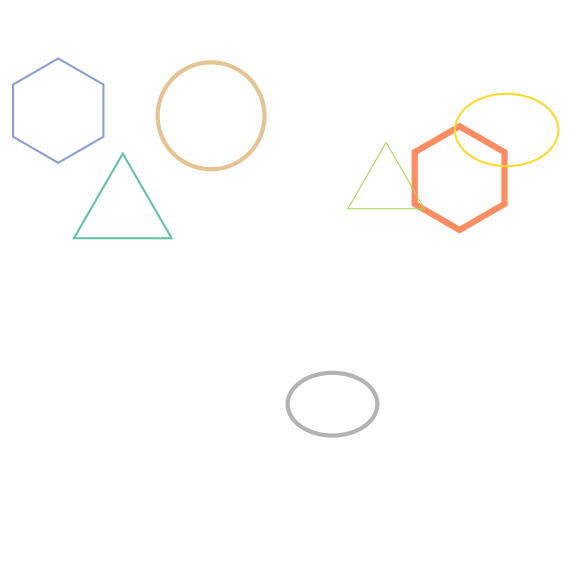[{"shape": "triangle", "thickness": 1, "radius": 0.49, "center": [0.213, 0.635]}, {"shape": "hexagon", "thickness": 3, "radius": 0.45, "center": [0.796, 0.691]}, {"shape": "hexagon", "thickness": 1, "radius": 0.45, "center": [0.101, 0.808]}, {"shape": "triangle", "thickness": 0.5, "radius": 0.38, "center": [0.669, 0.676]}, {"shape": "oval", "thickness": 1, "radius": 0.45, "center": [0.877, 0.774]}, {"shape": "circle", "thickness": 2, "radius": 0.46, "center": [0.365, 0.799]}, {"shape": "oval", "thickness": 2, "radius": 0.39, "center": [0.576, 0.299]}]